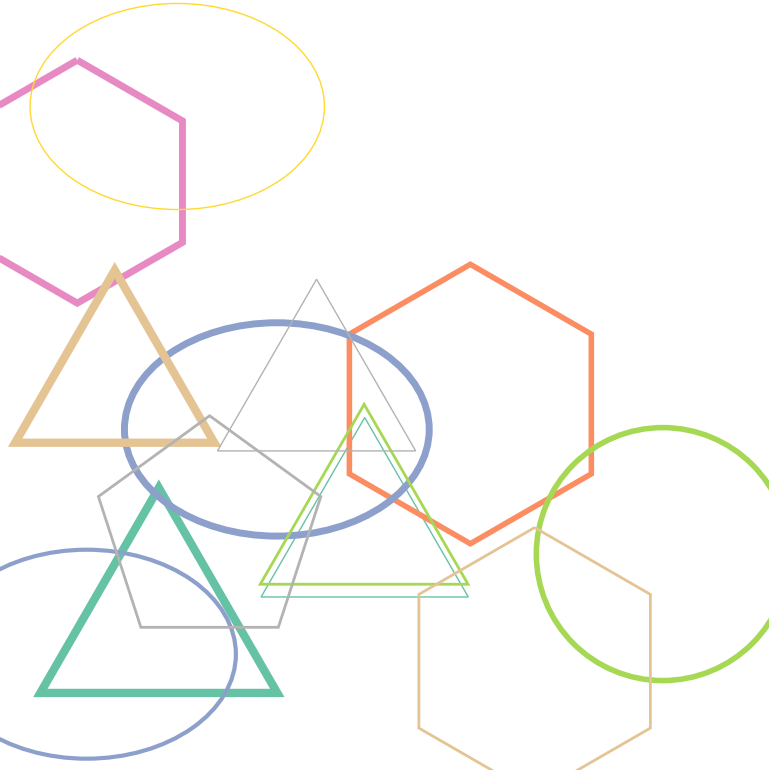[{"shape": "triangle", "thickness": 3, "radius": 0.89, "center": [0.206, 0.189]}, {"shape": "triangle", "thickness": 0.5, "radius": 0.78, "center": [0.474, 0.302]}, {"shape": "hexagon", "thickness": 2, "radius": 0.91, "center": [0.611, 0.475]}, {"shape": "oval", "thickness": 1.5, "radius": 0.97, "center": [0.112, 0.15]}, {"shape": "oval", "thickness": 2.5, "radius": 0.99, "center": [0.36, 0.442]}, {"shape": "hexagon", "thickness": 2.5, "radius": 0.79, "center": [0.1, 0.764]}, {"shape": "circle", "thickness": 2, "radius": 0.82, "center": [0.861, 0.28]}, {"shape": "triangle", "thickness": 1, "radius": 0.78, "center": [0.473, 0.319]}, {"shape": "oval", "thickness": 0.5, "radius": 0.96, "center": [0.23, 0.862]}, {"shape": "hexagon", "thickness": 1, "radius": 0.87, "center": [0.694, 0.141]}, {"shape": "triangle", "thickness": 3, "radius": 0.75, "center": [0.149, 0.5]}, {"shape": "pentagon", "thickness": 1, "radius": 0.76, "center": [0.272, 0.308]}, {"shape": "triangle", "thickness": 0.5, "radius": 0.74, "center": [0.411, 0.489]}]